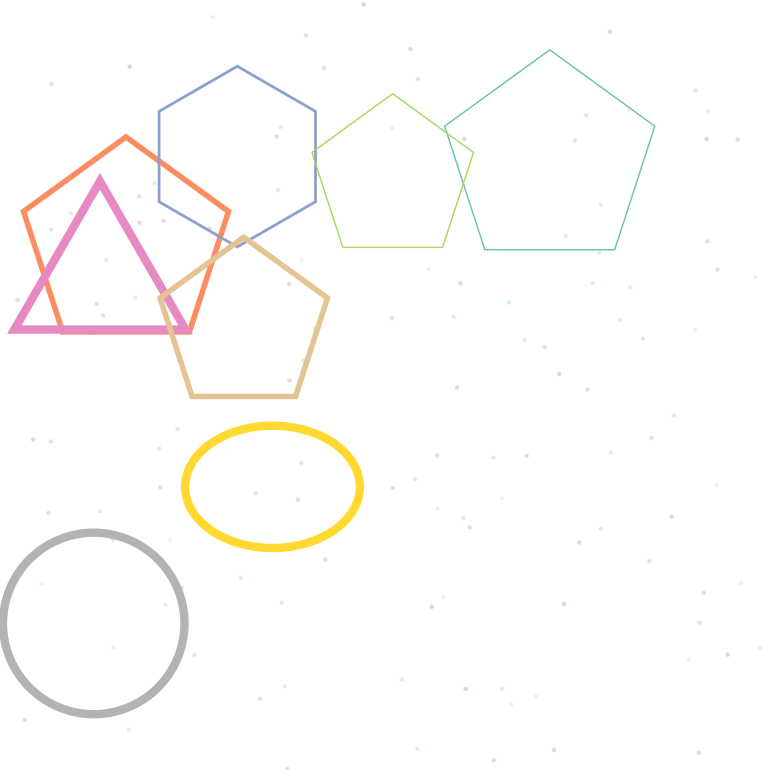[{"shape": "pentagon", "thickness": 0.5, "radius": 0.72, "center": [0.714, 0.792]}, {"shape": "pentagon", "thickness": 2, "radius": 0.7, "center": [0.164, 0.682]}, {"shape": "hexagon", "thickness": 1, "radius": 0.59, "center": [0.308, 0.797]}, {"shape": "triangle", "thickness": 3, "radius": 0.64, "center": [0.13, 0.636]}, {"shape": "pentagon", "thickness": 0.5, "radius": 0.55, "center": [0.51, 0.768]}, {"shape": "oval", "thickness": 3, "radius": 0.57, "center": [0.354, 0.368]}, {"shape": "pentagon", "thickness": 2, "radius": 0.57, "center": [0.317, 0.578]}, {"shape": "circle", "thickness": 3, "radius": 0.59, "center": [0.122, 0.19]}]